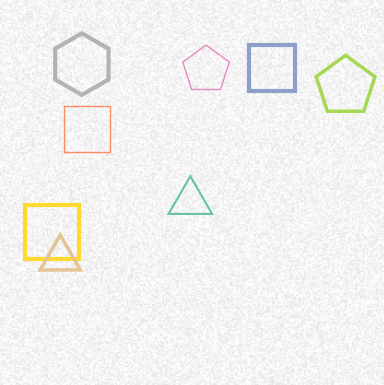[{"shape": "triangle", "thickness": 1.5, "radius": 0.33, "center": [0.494, 0.477]}, {"shape": "square", "thickness": 1, "radius": 0.29, "center": [0.226, 0.665]}, {"shape": "square", "thickness": 3, "radius": 0.3, "center": [0.707, 0.823]}, {"shape": "pentagon", "thickness": 1, "radius": 0.32, "center": [0.535, 0.819]}, {"shape": "pentagon", "thickness": 2.5, "radius": 0.4, "center": [0.898, 0.776]}, {"shape": "square", "thickness": 3, "radius": 0.35, "center": [0.135, 0.397]}, {"shape": "triangle", "thickness": 2.5, "radius": 0.3, "center": [0.156, 0.329]}, {"shape": "hexagon", "thickness": 3, "radius": 0.4, "center": [0.213, 0.833]}]